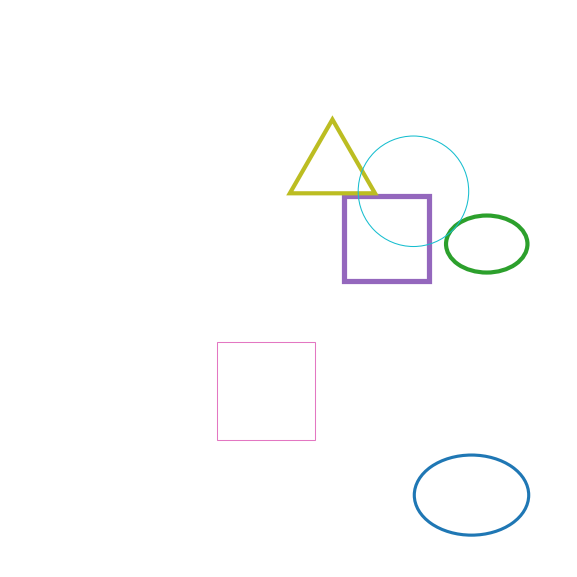[{"shape": "oval", "thickness": 1.5, "radius": 0.5, "center": [0.816, 0.142]}, {"shape": "oval", "thickness": 2, "radius": 0.35, "center": [0.843, 0.577]}, {"shape": "square", "thickness": 2.5, "radius": 0.37, "center": [0.669, 0.586]}, {"shape": "square", "thickness": 0.5, "radius": 0.42, "center": [0.461, 0.322]}, {"shape": "triangle", "thickness": 2, "radius": 0.43, "center": [0.576, 0.707]}, {"shape": "circle", "thickness": 0.5, "radius": 0.48, "center": [0.716, 0.668]}]